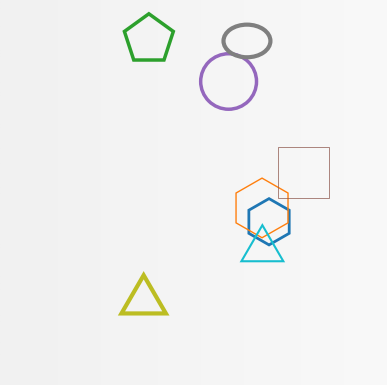[{"shape": "hexagon", "thickness": 2, "radius": 0.3, "center": [0.694, 0.424]}, {"shape": "hexagon", "thickness": 1, "radius": 0.39, "center": [0.676, 0.46]}, {"shape": "pentagon", "thickness": 2.5, "radius": 0.33, "center": [0.384, 0.898]}, {"shape": "circle", "thickness": 2.5, "radius": 0.36, "center": [0.59, 0.788]}, {"shape": "square", "thickness": 0.5, "radius": 0.33, "center": [0.784, 0.552]}, {"shape": "oval", "thickness": 3, "radius": 0.3, "center": [0.637, 0.894]}, {"shape": "triangle", "thickness": 3, "radius": 0.33, "center": [0.371, 0.219]}, {"shape": "triangle", "thickness": 1.5, "radius": 0.31, "center": [0.677, 0.353]}]